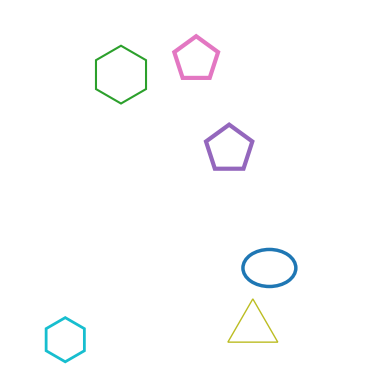[{"shape": "oval", "thickness": 2.5, "radius": 0.34, "center": [0.7, 0.304]}, {"shape": "hexagon", "thickness": 1.5, "radius": 0.38, "center": [0.314, 0.806]}, {"shape": "pentagon", "thickness": 3, "radius": 0.32, "center": [0.595, 0.613]}, {"shape": "pentagon", "thickness": 3, "radius": 0.3, "center": [0.51, 0.846]}, {"shape": "triangle", "thickness": 1, "radius": 0.37, "center": [0.657, 0.149]}, {"shape": "hexagon", "thickness": 2, "radius": 0.29, "center": [0.169, 0.118]}]